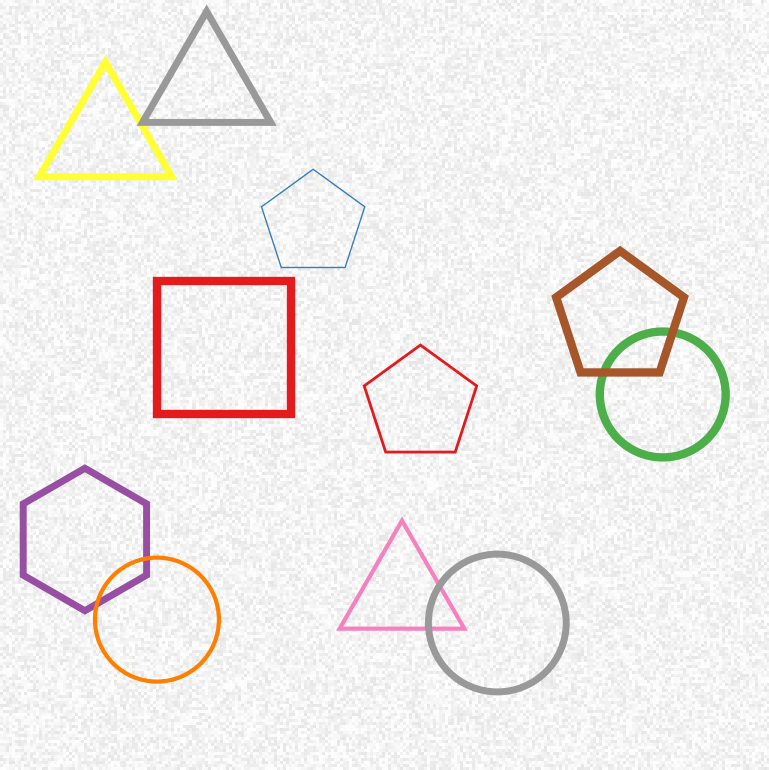[{"shape": "pentagon", "thickness": 1, "radius": 0.38, "center": [0.546, 0.475]}, {"shape": "square", "thickness": 3, "radius": 0.43, "center": [0.291, 0.549]}, {"shape": "pentagon", "thickness": 0.5, "radius": 0.35, "center": [0.407, 0.71]}, {"shape": "circle", "thickness": 3, "radius": 0.41, "center": [0.861, 0.488]}, {"shape": "hexagon", "thickness": 2.5, "radius": 0.46, "center": [0.11, 0.299]}, {"shape": "circle", "thickness": 1.5, "radius": 0.4, "center": [0.204, 0.195]}, {"shape": "triangle", "thickness": 2.5, "radius": 0.5, "center": [0.137, 0.82]}, {"shape": "pentagon", "thickness": 3, "radius": 0.44, "center": [0.805, 0.587]}, {"shape": "triangle", "thickness": 1.5, "radius": 0.47, "center": [0.522, 0.23]}, {"shape": "circle", "thickness": 2.5, "radius": 0.45, "center": [0.646, 0.191]}, {"shape": "triangle", "thickness": 2.5, "radius": 0.48, "center": [0.268, 0.889]}]